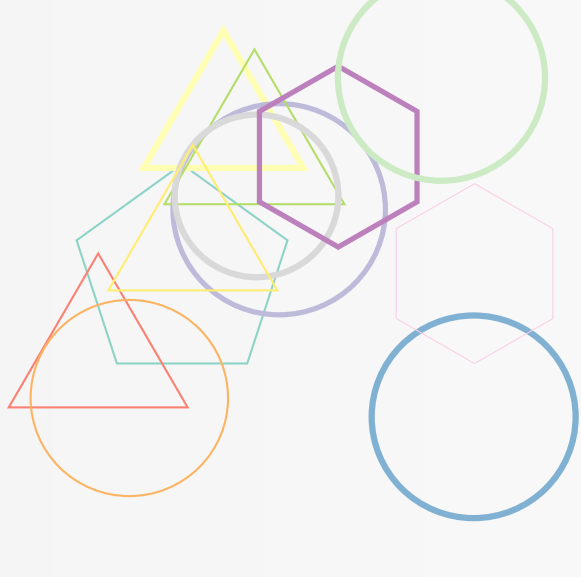[{"shape": "pentagon", "thickness": 1, "radius": 0.95, "center": [0.313, 0.524]}, {"shape": "triangle", "thickness": 3, "radius": 0.79, "center": [0.384, 0.788]}, {"shape": "circle", "thickness": 2.5, "radius": 0.91, "center": [0.48, 0.637]}, {"shape": "triangle", "thickness": 1, "radius": 0.89, "center": [0.169, 0.383]}, {"shape": "circle", "thickness": 3, "radius": 0.88, "center": [0.815, 0.277]}, {"shape": "circle", "thickness": 1, "radius": 0.85, "center": [0.223, 0.31]}, {"shape": "triangle", "thickness": 1, "radius": 0.89, "center": [0.438, 0.735]}, {"shape": "hexagon", "thickness": 0.5, "radius": 0.78, "center": [0.816, 0.525]}, {"shape": "circle", "thickness": 3, "radius": 0.7, "center": [0.441, 0.66]}, {"shape": "hexagon", "thickness": 2.5, "radius": 0.78, "center": [0.582, 0.728]}, {"shape": "circle", "thickness": 3, "radius": 0.89, "center": [0.76, 0.864]}, {"shape": "triangle", "thickness": 1, "radius": 0.84, "center": [0.332, 0.58]}]